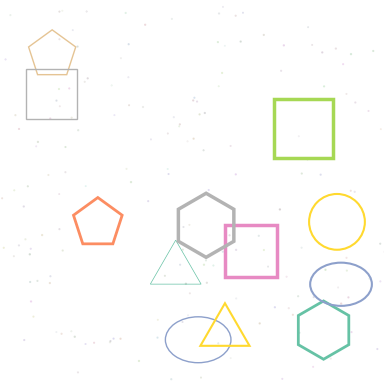[{"shape": "hexagon", "thickness": 2, "radius": 0.38, "center": [0.84, 0.143]}, {"shape": "triangle", "thickness": 0.5, "radius": 0.38, "center": [0.456, 0.3]}, {"shape": "pentagon", "thickness": 2, "radius": 0.33, "center": [0.254, 0.42]}, {"shape": "oval", "thickness": 1.5, "radius": 0.4, "center": [0.886, 0.262]}, {"shape": "oval", "thickness": 1, "radius": 0.43, "center": [0.515, 0.118]}, {"shape": "square", "thickness": 2.5, "radius": 0.34, "center": [0.652, 0.348]}, {"shape": "square", "thickness": 2.5, "radius": 0.38, "center": [0.788, 0.667]}, {"shape": "circle", "thickness": 1.5, "radius": 0.36, "center": [0.875, 0.424]}, {"shape": "triangle", "thickness": 1.5, "radius": 0.37, "center": [0.584, 0.139]}, {"shape": "pentagon", "thickness": 1, "radius": 0.32, "center": [0.135, 0.858]}, {"shape": "square", "thickness": 1, "radius": 0.33, "center": [0.134, 0.756]}, {"shape": "hexagon", "thickness": 2.5, "radius": 0.42, "center": [0.535, 0.415]}]